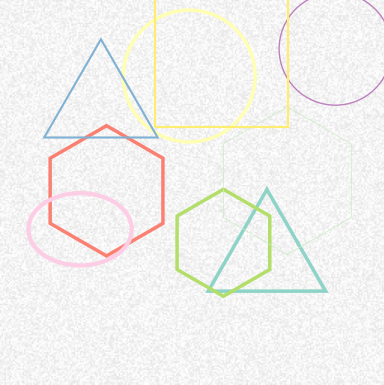[{"shape": "triangle", "thickness": 2.5, "radius": 0.88, "center": [0.693, 0.332]}, {"shape": "circle", "thickness": 2.5, "radius": 0.86, "center": [0.491, 0.803]}, {"shape": "hexagon", "thickness": 2.5, "radius": 0.85, "center": [0.277, 0.504]}, {"shape": "triangle", "thickness": 1.5, "radius": 0.85, "center": [0.262, 0.728]}, {"shape": "hexagon", "thickness": 2.5, "radius": 0.69, "center": [0.58, 0.369]}, {"shape": "oval", "thickness": 3, "radius": 0.67, "center": [0.208, 0.404]}, {"shape": "circle", "thickness": 1, "radius": 0.73, "center": [0.871, 0.873]}, {"shape": "hexagon", "thickness": 0.5, "radius": 0.96, "center": [0.746, 0.531]}, {"shape": "square", "thickness": 1.5, "radius": 0.86, "center": [0.576, 0.843]}]